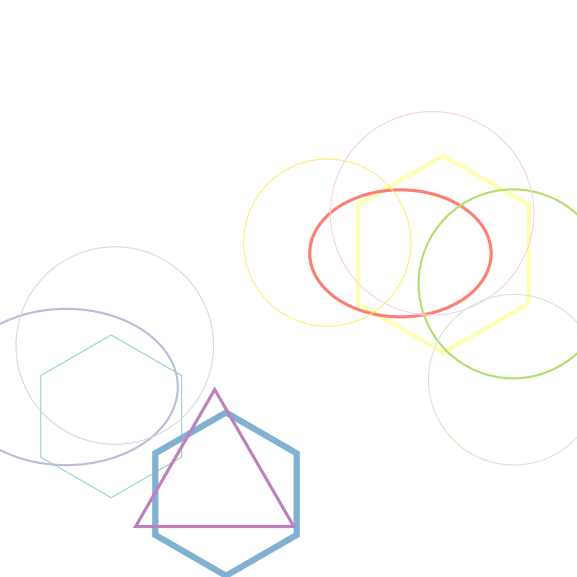[{"shape": "hexagon", "thickness": 0.5, "radius": 0.7, "center": [0.193, 0.278]}, {"shape": "hexagon", "thickness": 2, "radius": 0.85, "center": [0.768, 0.559]}, {"shape": "oval", "thickness": 1, "radius": 0.97, "center": [0.115, 0.329]}, {"shape": "oval", "thickness": 1.5, "radius": 0.79, "center": [0.693, 0.56]}, {"shape": "hexagon", "thickness": 3, "radius": 0.71, "center": [0.391, 0.143]}, {"shape": "circle", "thickness": 1, "radius": 0.82, "center": [0.889, 0.508]}, {"shape": "circle", "thickness": 0.5, "radius": 0.88, "center": [0.748, 0.63]}, {"shape": "circle", "thickness": 0.5, "radius": 0.86, "center": [0.199, 0.401]}, {"shape": "triangle", "thickness": 1.5, "radius": 0.79, "center": [0.372, 0.167]}, {"shape": "circle", "thickness": 0.5, "radius": 0.74, "center": [0.89, 0.342]}, {"shape": "circle", "thickness": 0.5, "radius": 0.72, "center": [0.567, 0.579]}]